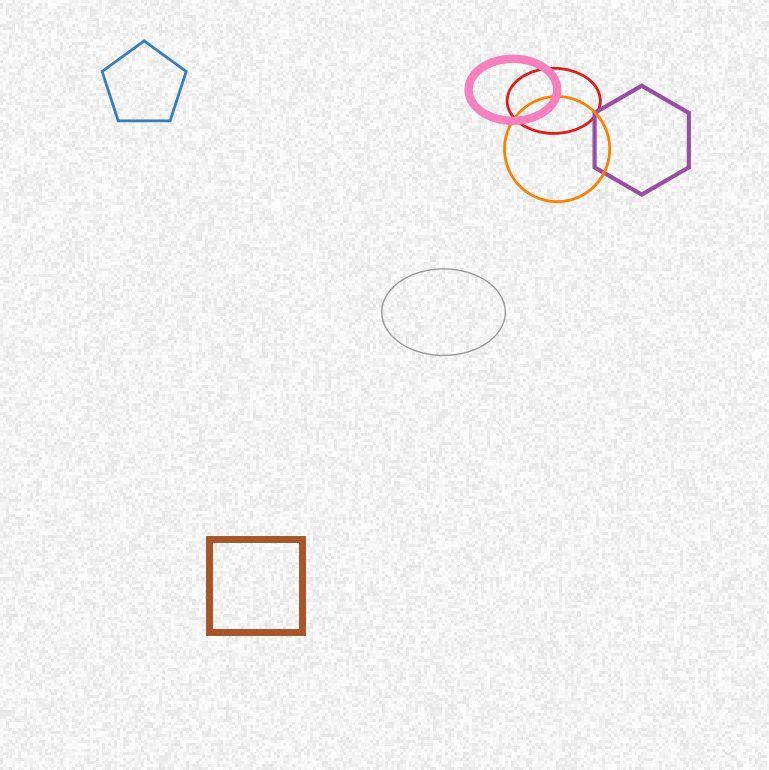[{"shape": "oval", "thickness": 1, "radius": 0.3, "center": [0.719, 0.869]}, {"shape": "pentagon", "thickness": 1, "radius": 0.29, "center": [0.187, 0.889]}, {"shape": "hexagon", "thickness": 1.5, "radius": 0.35, "center": [0.833, 0.818]}, {"shape": "circle", "thickness": 1, "radius": 0.34, "center": [0.724, 0.806]}, {"shape": "square", "thickness": 2.5, "radius": 0.3, "center": [0.331, 0.239]}, {"shape": "oval", "thickness": 3, "radius": 0.29, "center": [0.666, 0.883]}, {"shape": "oval", "thickness": 0.5, "radius": 0.4, "center": [0.576, 0.595]}]